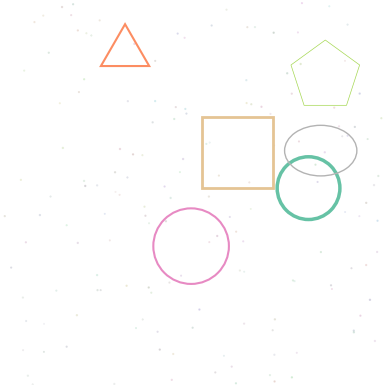[{"shape": "circle", "thickness": 2.5, "radius": 0.41, "center": [0.801, 0.511]}, {"shape": "triangle", "thickness": 1.5, "radius": 0.36, "center": [0.325, 0.865]}, {"shape": "circle", "thickness": 1.5, "radius": 0.49, "center": [0.496, 0.361]}, {"shape": "pentagon", "thickness": 0.5, "radius": 0.47, "center": [0.845, 0.802]}, {"shape": "square", "thickness": 2, "radius": 0.46, "center": [0.618, 0.603]}, {"shape": "oval", "thickness": 1, "radius": 0.47, "center": [0.833, 0.609]}]